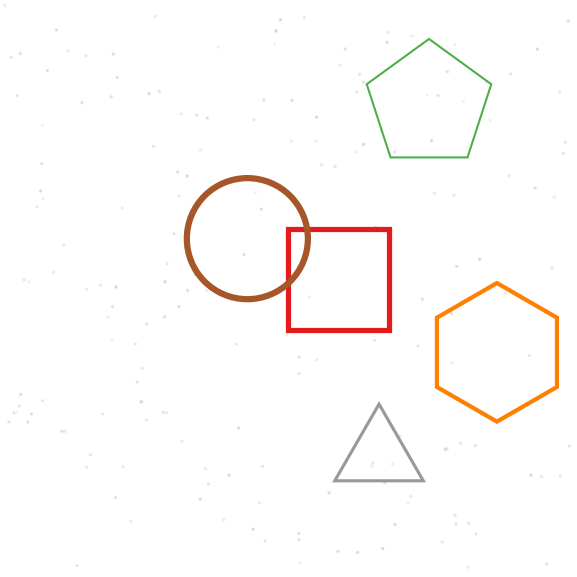[{"shape": "square", "thickness": 2.5, "radius": 0.44, "center": [0.586, 0.515]}, {"shape": "pentagon", "thickness": 1, "radius": 0.57, "center": [0.743, 0.818]}, {"shape": "hexagon", "thickness": 2, "radius": 0.6, "center": [0.86, 0.389]}, {"shape": "circle", "thickness": 3, "radius": 0.52, "center": [0.428, 0.586]}, {"shape": "triangle", "thickness": 1.5, "radius": 0.44, "center": [0.656, 0.211]}]